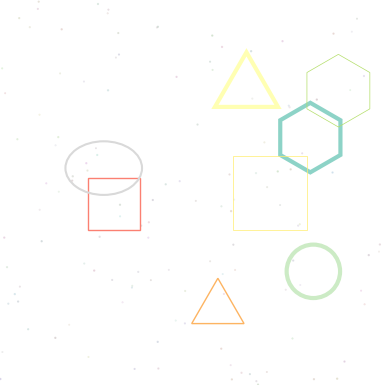[{"shape": "hexagon", "thickness": 3, "radius": 0.45, "center": [0.806, 0.643]}, {"shape": "triangle", "thickness": 3, "radius": 0.47, "center": [0.64, 0.77]}, {"shape": "square", "thickness": 1, "radius": 0.34, "center": [0.295, 0.469]}, {"shape": "triangle", "thickness": 1, "radius": 0.39, "center": [0.566, 0.199]}, {"shape": "hexagon", "thickness": 0.5, "radius": 0.47, "center": [0.879, 0.764]}, {"shape": "oval", "thickness": 1.5, "radius": 0.5, "center": [0.269, 0.563]}, {"shape": "circle", "thickness": 3, "radius": 0.35, "center": [0.814, 0.295]}, {"shape": "square", "thickness": 0.5, "radius": 0.48, "center": [0.701, 0.499]}]